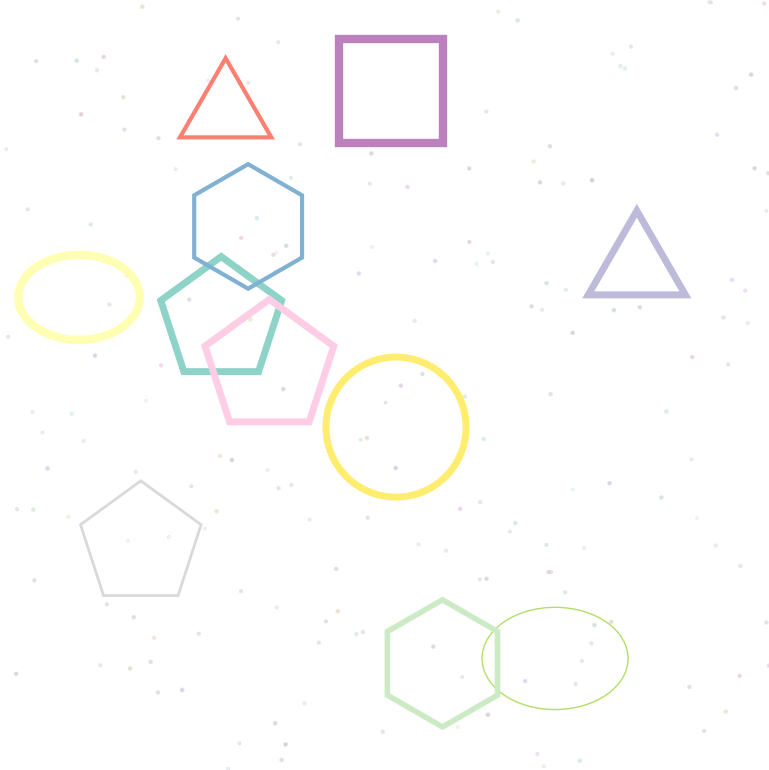[{"shape": "pentagon", "thickness": 2.5, "radius": 0.41, "center": [0.287, 0.584]}, {"shape": "oval", "thickness": 3, "radius": 0.39, "center": [0.103, 0.614]}, {"shape": "triangle", "thickness": 2.5, "radius": 0.36, "center": [0.827, 0.653]}, {"shape": "triangle", "thickness": 1.5, "radius": 0.34, "center": [0.293, 0.856]}, {"shape": "hexagon", "thickness": 1.5, "radius": 0.4, "center": [0.322, 0.706]}, {"shape": "oval", "thickness": 0.5, "radius": 0.47, "center": [0.721, 0.145]}, {"shape": "pentagon", "thickness": 2.5, "radius": 0.44, "center": [0.35, 0.523]}, {"shape": "pentagon", "thickness": 1, "radius": 0.41, "center": [0.183, 0.293]}, {"shape": "square", "thickness": 3, "radius": 0.34, "center": [0.507, 0.882]}, {"shape": "hexagon", "thickness": 2, "radius": 0.41, "center": [0.575, 0.139]}, {"shape": "circle", "thickness": 2.5, "radius": 0.45, "center": [0.514, 0.445]}]